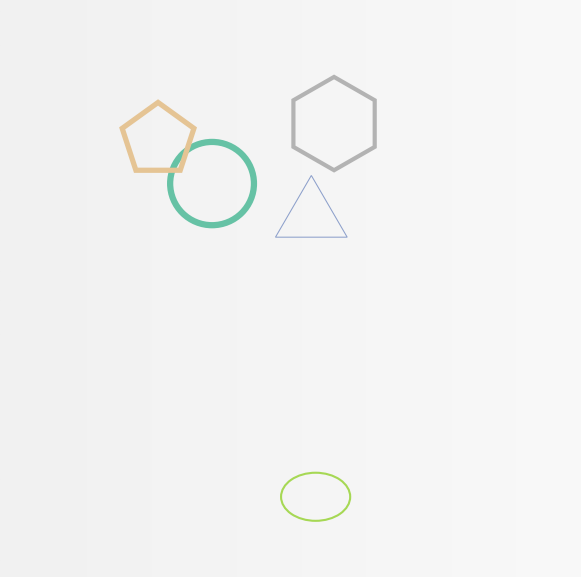[{"shape": "circle", "thickness": 3, "radius": 0.36, "center": [0.365, 0.681]}, {"shape": "triangle", "thickness": 0.5, "radius": 0.36, "center": [0.536, 0.624]}, {"shape": "oval", "thickness": 1, "radius": 0.3, "center": [0.543, 0.139]}, {"shape": "pentagon", "thickness": 2.5, "radius": 0.32, "center": [0.272, 0.757]}, {"shape": "hexagon", "thickness": 2, "radius": 0.4, "center": [0.575, 0.785]}]